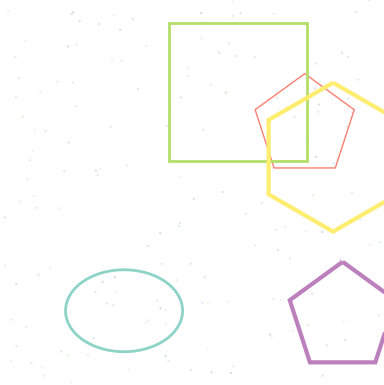[{"shape": "oval", "thickness": 2, "radius": 0.76, "center": [0.322, 0.193]}, {"shape": "pentagon", "thickness": 1, "radius": 0.68, "center": [0.791, 0.673]}, {"shape": "square", "thickness": 2, "radius": 0.9, "center": [0.618, 0.761]}, {"shape": "pentagon", "thickness": 3, "radius": 0.72, "center": [0.89, 0.176]}, {"shape": "hexagon", "thickness": 3, "radius": 0.97, "center": [0.865, 0.592]}]